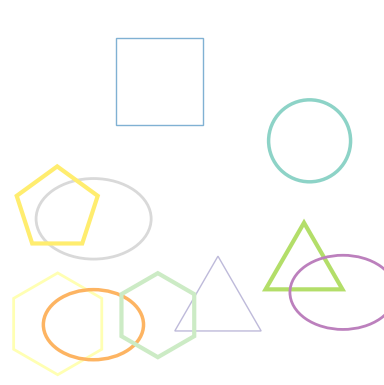[{"shape": "circle", "thickness": 2.5, "radius": 0.53, "center": [0.804, 0.634]}, {"shape": "hexagon", "thickness": 2, "radius": 0.66, "center": [0.15, 0.159]}, {"shape": "triangle", "thickness": 1, "radius": 0.65, "center": [0.566, 0.205]}, {"shape": "square", "thickness": 1, "radius": 0.57, "center": [0.414, 0.788]}, {"shape": "oval", "thickness": 2.5, "radius": 0.65, "center": [0.243, 0.157]}, {"shape": "triangle", "thickness": 3, "radius": 0.58, "center": [0.79, 0.306]}, {"shape": "oval", "thickness": 2, "radius": 0.75, "center": [0.243, 0.432]}, {"shape": "oval", "thickness": 2, "radius": 0.69, "center": [0.891, 0.241]}, {"shape": "hexagon", "thickness": 3, "radius": 0.55, "center": [0.41, 0.181]}, {"shape": "pentagon", "thickness": 3, "radius": 0.55, "center": [0.149, 0.457]}]